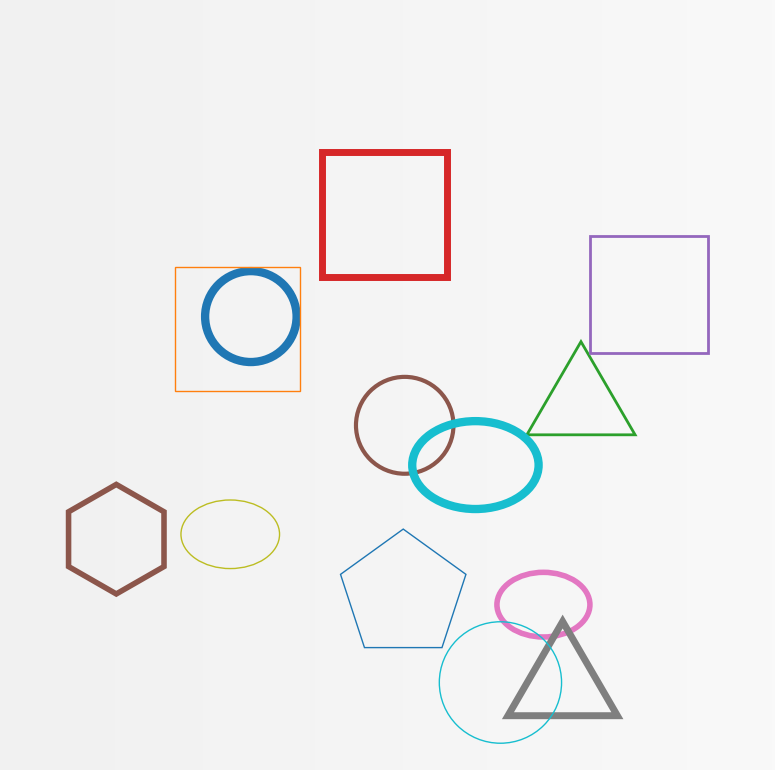[{"shape": "pentagon", "thickness": 0.5, "radius": 0.43, "center": [0.52, 0.228]}, {"shape": "circle", "thickness": 3, "radius": 0.3, "center": [0.324, 0.589]}, {"shape": "square", "thickness": 0.5, "radius": 0.4, "center": [0.306, 0.572]}, {"shape": "triangle", "thickness": 1, "radius": 0.4, "center": [0.75, 0.476]}, {"shape": "square", "thickness": 2.5, "radius": 0.41, "center": [0.496, 0.721]}, {"shape": "square", "thickness": 1, "radius": 0.38, "center": [0.837, 0.617]}, {"shape": "circle", "thickness": 1.5, "radius": 0.31, "center": [0.522, 0.448]}, {"shape": "hexagon", "thickness": 2, "radius": 0.36, "center": [0.15, 0.3]}, {"shape": "oval", "thickness": 2, "radius": 0.3, "center": [0.701, 0.215]}, {"shape": "triangle", "thickness": 2.5, "radius": 0.41, "center": [0.726, 0.111]}, {"shape": "oval", "thickness": 0.5, "radius": 0.32, "center": [0.297, 0.306]}, {"shape": "oval", "thickness": 3, "radius": 0.41, "center": [0.613, 0.396]}, {"shape": "circle", "thickness": 0.5, "radius": 0.39, "center": [0.646, 0.114]}]